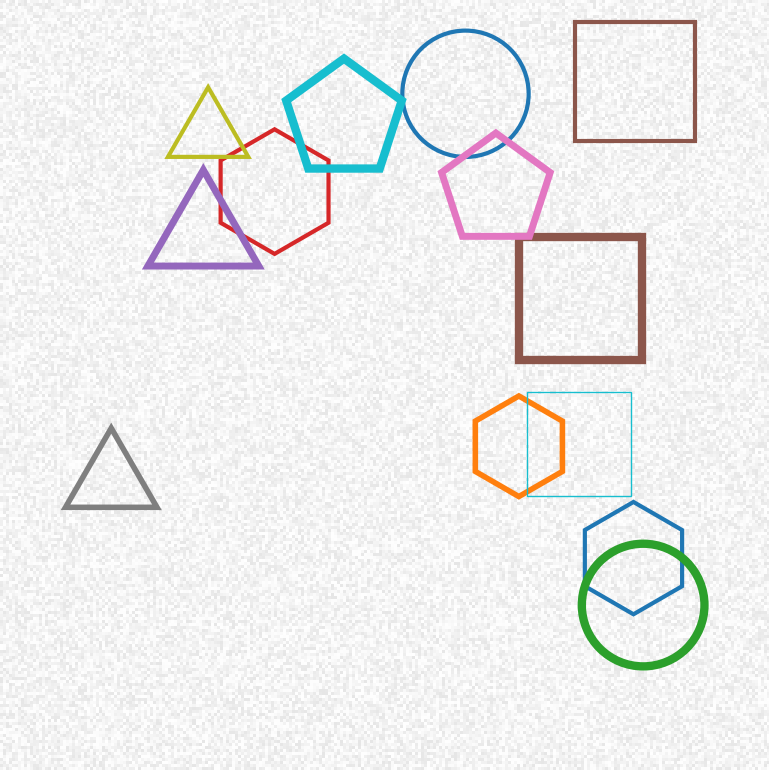[{"shape": "circle", "thickness": 1.5, "radius": 0.41, "center": [0.605, 0.878]}, {"shape": "hexagon", "thickness": 1.5, "radius": 0.36, "center": [0.823, 0.275]}, {"shape": "hexagon", "thickness": 2, "radius": 0.33, "center": [0.674, 0.42]}, {"shape": "circle", "thickness": 3, "radius": 0.4, "center": [0.835, 0.214]}, {"shape": "hexagon", "thickness": 1.5, "radius": 0.4, "center": [0.357, 0.751]}, {"shape": "triangle", "thickness": 2.5, "radius": 0.42, "center": [0.264, 0.696]}, {"shape": "square", "thickness": 1.5, "radius": 0.39, "center": [0.825, 0.894]}, {"shape": "square", "thickness": 3, "radius": 0.4, "center": [0.754, 0.613]}, {"shape": "pentagon", "thickness": 2.5, "radius": 0.37, "center": [0.644, 0.753]}, {"shape": "triangle", "thickness": 2, "radius": 0.34, "center": [0.144, 0.375]}, {"shape": "triangle", "thickness": 1.5, "radius": 0.3, "center": [0.27, 0.826]}, {"shape": "square", "thickness": 0.5, "radius": 0.34, "center": [0.752, 0.424]}, {"shape": "pentagon", "thickness": 3, "radius": 0.39, "center": [0.447, 0.845]}]